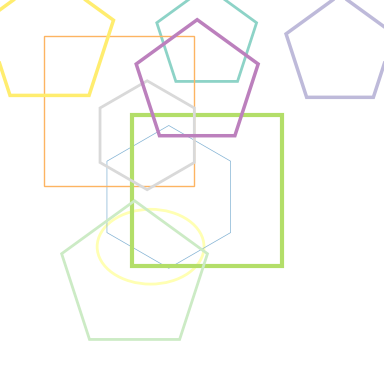[{"shape": "pentagon", "thickness": 2, "radius": 0.68, "center": [0.537, 0.899]}, {"shape": "oval", "thickness": 2, "radius": 0.69, "center": [0.391, 0.359]}, {"shape": "pentagon", "thickness": 2.5, "radius": 0.74, "center": [0.883, 0.866]}, {"shape": "hexagon", "thickness": 0.5, "radius": 0.93, "center": [0.438, 0.489]}, {"shape": "square", "thickness": 1, "radius": 0.97, "center": [0.309, 0.712]}, {"shape": "square", "thickness": 3, "radius": 0.98, "center": [0.538, 0.505]}, {"shape": "hexagon", "thickness": 2, "radius": 0.71, "center": [0.382, 0.649]}, {"shape": "pentagon", "thickness": 2.5, "radius": 0.83, "center": [0.512, 0.782]}, {"shape": "pentagon", "thickness": 2, "radius": 1.0, "center": [0.35, 0.279]}, {"shape": "pentagon", "thickness": 2.5, "radius": 0.87, "center": [0.129, 0.894]}]